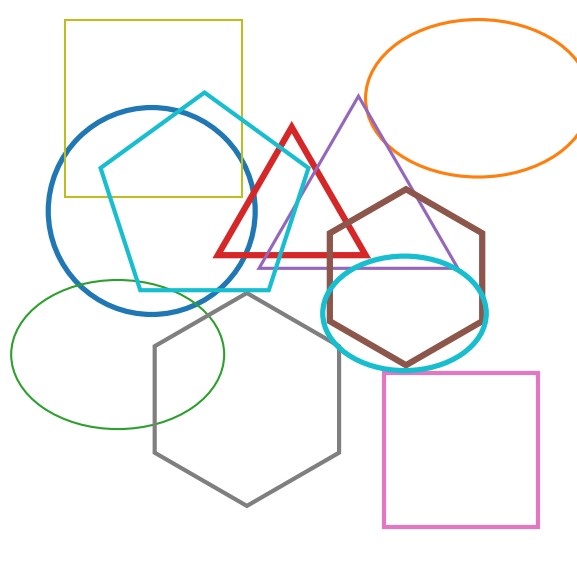[{"shape": "circle", "thickness": 2.5, "radius": 0.9, "center": [0.263, 0.634]}, {"shape": "oval", "thickness": 1.5, "radius": 0.97, "center": [0.828, 0.829]}, {"shape": "oval", "thickness": 1, "radius": 0.92, "center": [0.204, 0.385]}, {"shape": "triangle", "thickness": 3, "radius": 0.74, "center": [0.505, 0.631]}, {"shape": "triangle", "thickness": 1.5, "radius": 0.99, "center": [0.621, 0.634]}, {"shape": "hexagon", "thickness": 3, "radius": 0.76, "center": [0.703, 0.519]}, {"shape": "square", "thickness": 2, "radius": 0.67, "center": [0.798, 0.219]}, {"shape": "hexagon", "thickness": 2, "radius": 0.92, "center": [0.427, 0.307]}, {"shape": "square", "thickness": 1, "radius": 0.76, "center": [0.266, 0.811]}, {"shape": "oval", "thickness": 2.5, "radius": 0.71, "center": [0.7, 0.457]}, {"shape": "pentagon", "thickness": 2, "radius": 0.95, "center": [0.354, 0.65]}]